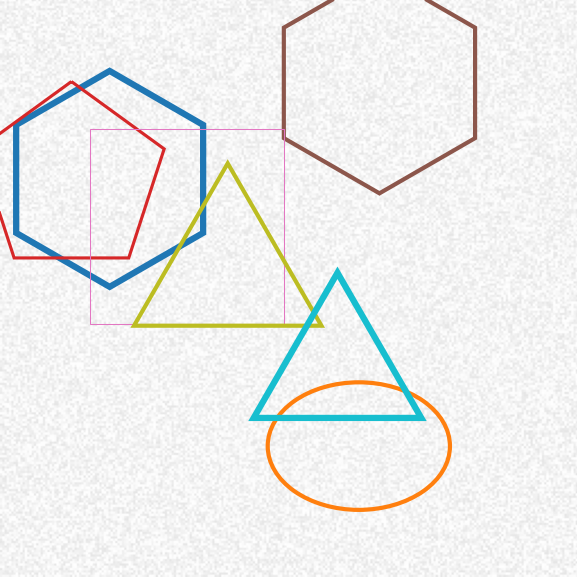[{"shape": "hexagon", "thickness": 3, "radius": 0.93, "center": [0.19, 0.689]}, {"shape": "oval", "thickness": 2, "radius": 0.79, "center": [0.621, 0.227]}, {"shape": "pentagon", "thickness": 1.5, "radius": 0.84, "center": [0.124, 0.689]}, {"shape": "hexagon", "thickness": 2, "radius": 0.96, "center": [0.657, 0.856]}, {"shape": "square", "thickness": 0.5, "radius": 0.84, "center": [0.324, 0.607]}, {"shape": "triangle", "thickness": 2, "radius": 0.94, "center": [0.394, 0.529]}, {"shape": "triangle", "thickness": 3, "radius": 0.84, "center": [0.584, 0.359]}]